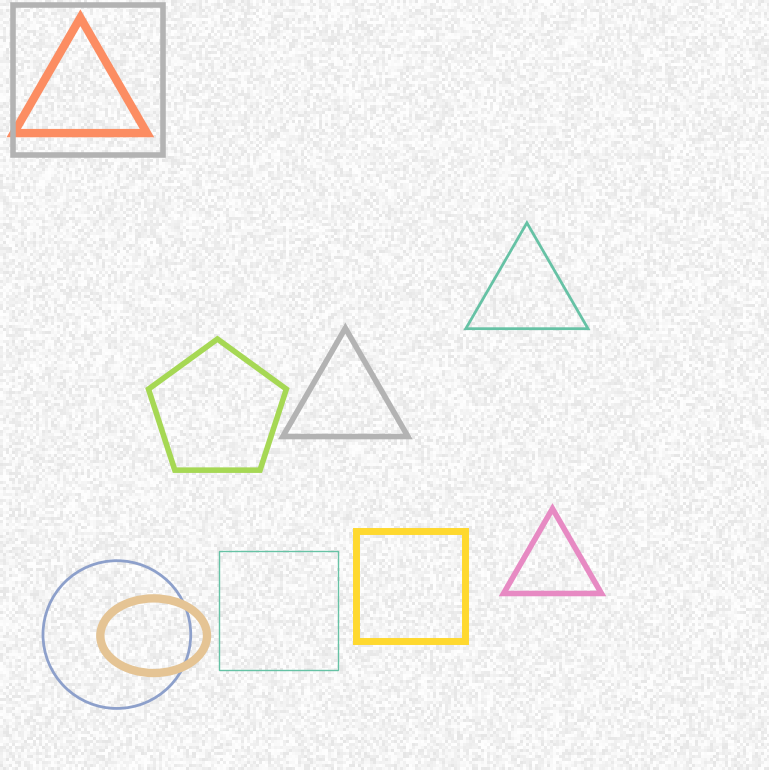[{"shape": "triangle", "thickness": 1, "radius": 0.46, "center": [0.684, 0.619]}, {"shape": "square", "thickness": 0.5, "radius": 0.39, "center": [0.361, 0.207]}, {"shape": "triangle", "thickness": 3, "radius": 0.5, "center": [0.104, 0.877]}, {"shape": "circle", "thickness": 1, "radius": 0.48, "center": [0.152, 0.176]}, {"shape": "triangle", "thickness": 2, "radius": 0.37, "center": [0.718, 0.266]}, {"shape": "pentagon", "thickness": 2, "radius": 0.47, "center": [0.282, 0.466]}, {"shape": "square", "thickness": 2.5, "radius": 0.36, "center": [0.533, 0.239]}, {"shape": "oval", "thickness": 3, "radius": 0.35, "center": [0.2, 0.174]}, {"shape": "triangle", "thickness": 2, "radius": 0.47, "center": [0.449, 0.48]}, {"shape": "square", "thickness": 2, "radius": 0.49, "center": [0.114, 0.896]}]